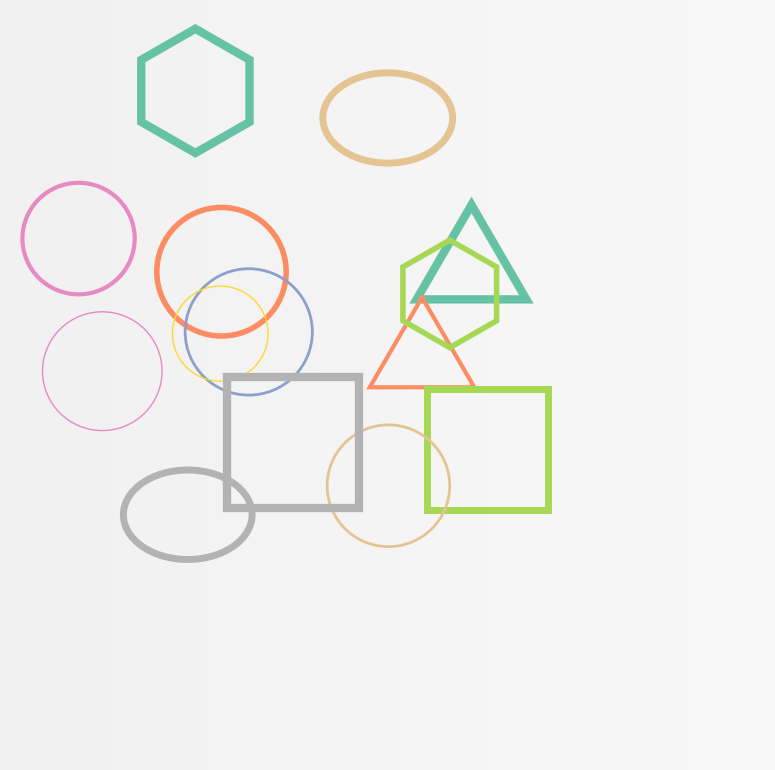[{"shape": "triangle", "thickness": 3, "radius": 0.41, "center": [0.608, 0.652]}, {"shape": "hexagon", "thickness": 3, "radius": 0.4, "center": [0.252, 0.882]}, {"shape": "circle", "thickness": 2, "radius": 0.42, "center": [0.286, 0.647]}, {"shape": "triangle", "thickness": 1.5, "radius": 0.39, "center": [0.545, 0.536]}, {"shape": "circle", "thickness": 1, "radius": 0.41, "center": [0.321, 0.569]}, {"shape": "circle", "thickness": 0.5, "radius": 0.39, "center": [0.132, 0.518]}, {"shape": "circle", "thickness": 1.5, "radius": 0.36, "center": [0.101, 0.69]}, {"shape": "hexagon", "thickness": 2, "radius": 0.35, "center": [0.58, 0.618]}, {"shape": "square", "thickness": 2.5, "radius": 0.39, "center": [0.629, 0.416]}, {"shape": "circle", "thickness": 0.5, "radius": 0.31, "center": [0.284, 0.567]}, {"shape": "circle", "thickness": 1, "radius": 0.4, "center": [0.501, 0.369]}, {"shape": "oval", "thickness": 2.5, "radius": 0.42, "center": [0.5, 0.847]}, {"shape": "oval", "thickness": 2.5, "radius": 0.42, "center": [0.242, 0.332]}, {"shape": "square", "thickness": 3, "radius": 0.43, "center": [0.378, 0.426]}]